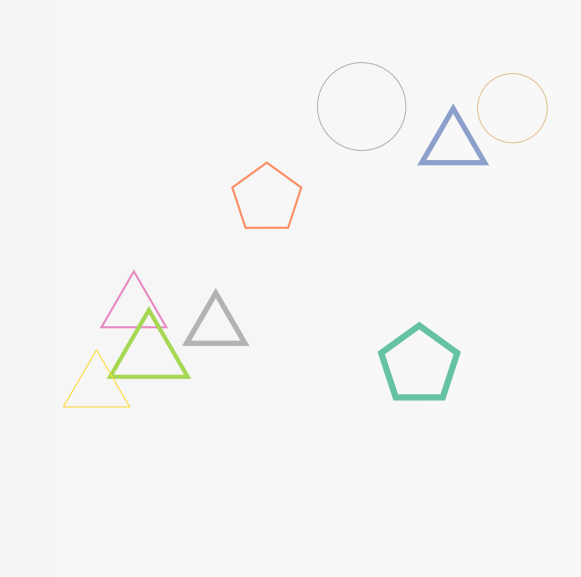[{"shape": "pentagon", "thickness": 3, "radius": 0.34, "center": [0.721, 0.367]}, {"shape": "pentagon", "thickness": 1, "radius": 0.31, "center": [0.459, 0.655]}, {"shape": "triangle", "thickness": 2.5, "radius": 0.31, "center": [0.78, 0.749]}, {"shape": "triangle", "thickness": 1, "radius": 0.32, "center": [0.23, 0.465]}, {"shape": "triangle", "thickness": 2, "radius": 0.39, "center": [0.256, 0.385]}, {"shape": "triangle", "thickness": 0.5, "radius": 0.33, "center": [0.166, 0.327]}, {"shape": "circle", "thickness": 0.5, "radius": 0.3, "center": [0.882, 0.812]}, {"shape": "circle", "thickness": 0.5, "radius": 0.38, "center": [0.622, 0.815]}, {"shape": "triangle", "thickness": 2.5, "radius": 0.29, "center": [0.371, 0.434]}]